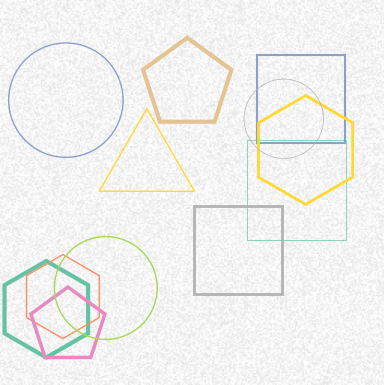[{"shape": "hexagon", "thickness": 3, "radius": 0.63, "center": [0.12, 0.197]}, {"shape": "square", "thickness": 0.5, "radius": 0.65, "center": [0.77, 0.506]}, {"shape": "hexagon", "thickness": 1, "radius": 0.55, "center": [0.163, 0.23]}, {"shape": "square", "thickness": 1.5, "radius": 0.57, "center": [0.781, 0.744]}, {"shape": "circle", "thickness": 1, "radius": 0.74, "center": [0.171, 0.74]}, {"shape": "pentagon", "thickness": 2.5, "radius": 0.51, "center": [0.176, 0.153]}, {"shape": "circle", "thickness": 1, "radius": 0.67, "center": [0.275, 0.252]}, {"shape": "hexagon", "thickness": 2, "radius": 0.71, "center": [0.794, 0.61]}, {"shape": "triangle", "thickness": 1, "radius": 0.71, "center": [0.381, 0.575]}, {"shape": "pentagon", "thickness": 3, "radius": 0.6, "center": [0.486, 0.781]}, {"shape": "circle", "thickness": 0.5, "radius": 0.52, "center": [0.737, 0.691]}, {"shape": "square", "thickness": 2, "radius": 0.57, "center": [0.618, 0.35]}]